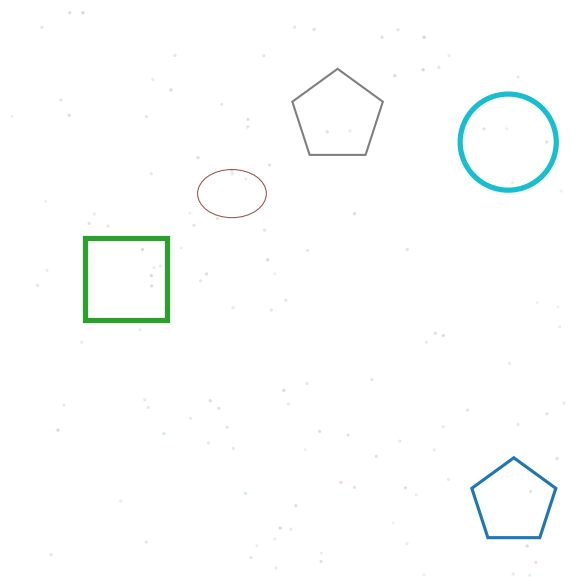[{"shape": "pentagon", "thickness": 1.5, "radius": 0.38, "center": [0.89, 0.13]}, {"shape": "square", "thickness": 2.5, "radius": 0.36, "center": [0.219, 0.516]}, {"shape": "oval", "thickness": 0.5, "radius": 0.3, "center": [0.402, 0.664]}, {"shape": "pentagon", "thickness": 1, "radius": 0.41, "center": [0.585, 0.798]}, {"shape": "circle", "thickness": 2.5, "radius": 0.42, "center": [0.88, 0.753]}]